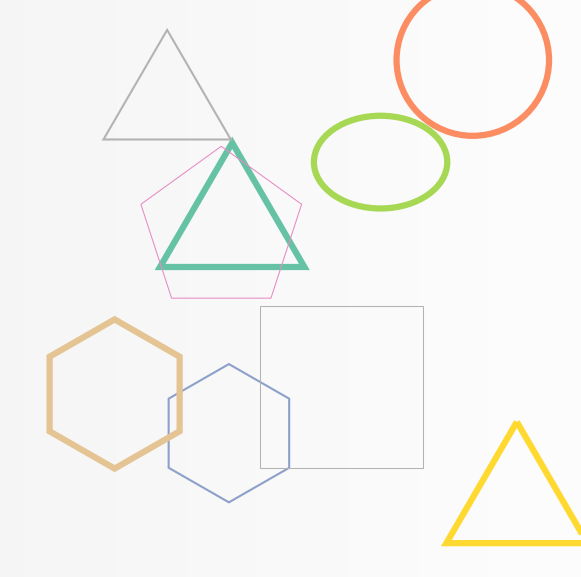[{"shape": "triangle", "thickness": 3, "radius": 0.72, "center": [0.399, 0.608]}, {"shape": "circle", "thickness": 3, "radius": 0.66, "center": [0.813, 0.895]}, {"shape": "hexagon", "thickness": 1, "radius": 0.6, "center": [0.394, 0.249]}, {"shape": "pentagon", "thickness": 0.5, "radius": 0.73, "center": [0.381, 0.6]}, {"shape": "oval", "thickness": 3, "radius": 0.57, "center": [0.655, 0.718]}, {"shape": "triangle", "thickness": 3, "radius": 0.7, "center": [0.889, 0.129]}, {"shape": "hexagon", "thickness": 3, "radius": 0.65, "center": [0.197, 0.317]}, {"shape": "square", "thickness": 0.5, "radius": 0.7, "center": [0.587, 0.33]}, {"shape": "triangle", "thickness": 1, "radius": 0.63, "center": [0.288, 0.821]}]